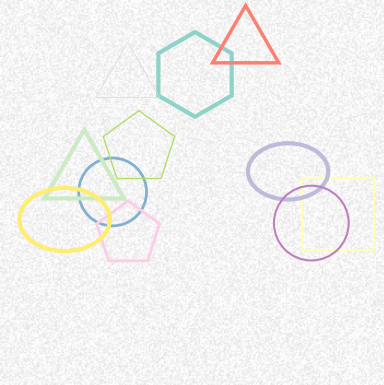[{"shape": "hexagon", "thickness": 3, "radius": 0.55, "center": [0.507, 0.807]}, {"shape": "square", "thickness": 1.5, "radius": 0.47, "center": [0.877, 0.443]}, {"shape": "oval", "thickness": 3, "radius": 0.52, "center": [0.748, 0.555]}, {"shape": "triangle", "thickness": 2.5, "radius": 0.5, "center": [0.638, 0.886]}, {"shape": "circle", "thickness": 2, "radius": 0.44, "center": [0.293, 0.501]}, {"shape": "pentagon", "thickness": 1, "radius": 0.49, "center": [0.361, 0.615]}, {"shape": "pentagon", "thickness": 2, "radius": 0.43, "center": [0.333, 0.392]}, {"shape": "triangle", "thickness": 0.5, "radius": 0.48, "center": [0.332, 0.795]}, {"shape": "circle", "thickness": 1.5, "radius": 0.49, "center": [0.809, 0.421]}, {"shape": "triangle", "thickness": 3, "radius": 0.59, "center": [0.219, 0.544]}, {"shape": "oval", "thickness": 3, "radius": 0.59, "center": [0.168, 0.43]}]